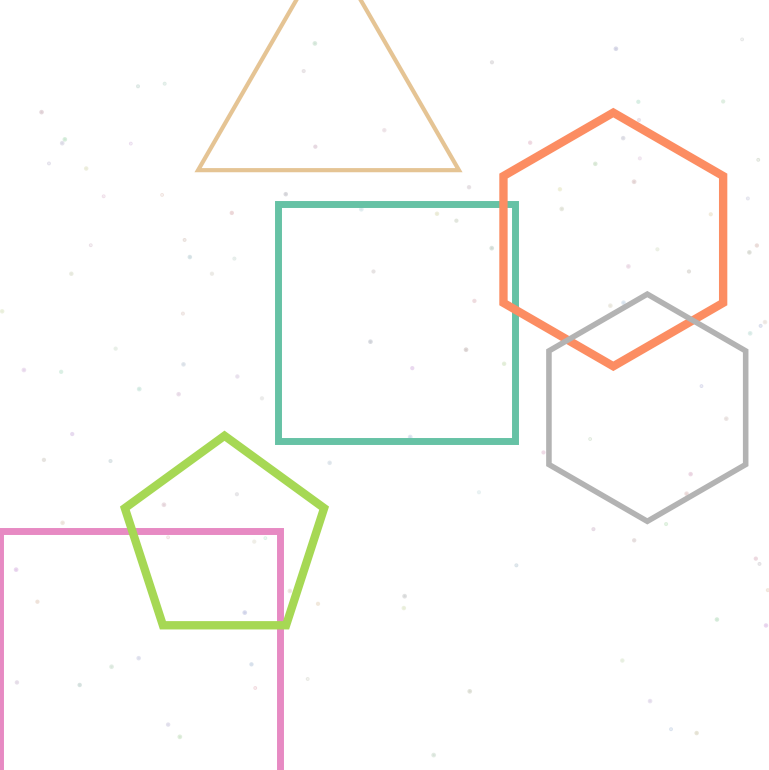[{"shape": "square", "thickness": 2.5, "radius": 0.77, "center": [0.515, 0.582]}, {"shape": "hexagon", "thickness": 3, "radius": 0.82, "center": [0.797, 0.689]}, {"shape": "square", "thickness": 2.5, "radius": 0.91, "center": [0.182, 0.128]}, {"shape": "pentagon", "thickness": 3, "radius": 0.68, "center": [0.292, 0.298]}, {"shape": "triangle", "thickness": 1.5, "radius": 0.98, "center": [0.427, 0.877]}, {"shape": "hexagon", "thickness": 2, "radius": 0.74, "center": [0.841, 0.47]}]